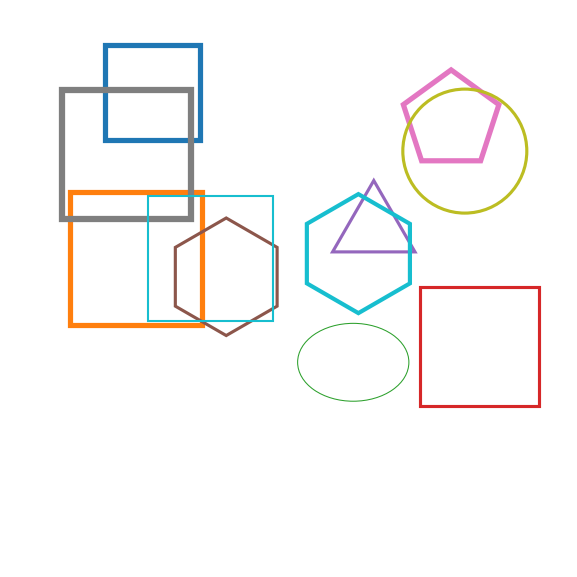[{"shape": "square", "thickness": 2.5, "radius": 0.41, "center": [0.264, 0.839]}, {"shape": "square", "thickness": 2.5, "radius": 0.57, "center": [0.235, 0.551]}, {"shape": "oval", "thickness": 0.5, "radius": 0.48, "center": [0.612, 0.372]}, {"shape": "square", "thickness": 1.5, "radius": 0.52, "center": [0.831, 0.398]}, {"shape": "triangle", "thickness": 1.5, "radius": 0.41, "center": [0.647, 0.604]}, {"shape": "hexagon", "thickness": 1.5, "radius": 0.51, "center": [0.392, 0.52]}, {"shape": "pentagon", "thickness": 2.5, "radius": 0.43, "center": [0.781, 0.791]}, {"shape": "square", "thickness": 3, "radius": 0.56, "center": [0.218, 0.732]}, {"shape": "circle", "thickness": 1.5, "radius": 0.54, "center": [0.805, 0.737]}, {"shape": "square", "thickness": 1, "radius": 0.54, "center": [0.364, 0.551]}, {"shape": "hexagon", "thickness": 2, "radius": 0.52, "center": [0.621, 0.56]}]